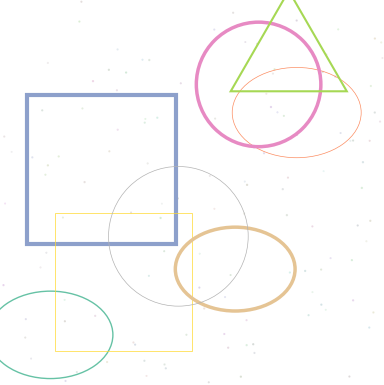[{"shape": "oval", "thickness": 1, "radius": 0.81, "center": [0.131, 0.13]}, {"shape": "oval", "thickness": 0.5, "radius": 0.84, "center": [0.771, 0.708]}, {"shape": "square", "thickness": 3, "radius": 0.97, "center": [0.264, 0.559]}, {"shape": "circle", "thickness": 2.5, "radius": 0.81, "center": [0.672, 0.781]}, {"shape": "triangle", "thickness": 1.5, "radius": 0.87, "center": [0.75, 0.85]}, {"shape": "square", "thickness": 0.5, "radius": 0.89, "center": [0.321, 0.267]}, {"shape": "oval", "thickness": 2.5, "radius": 0.78, "center": [0.611, 0.301]}, {"shape": "circle", "thickness": 0.5, "radius": 0.91, "center": [0.463, 0.386]}]